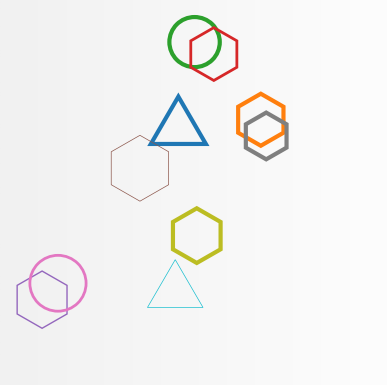[{"shape": "triangle", "thickness": 3, "radius": 0.41, "center": [0.46, 0.667]}, {"shape": "hexagon", "thickness": 3, "radius": 0.34, "center": [0.673, 0.689]}, {"shape": "circle", "thickness": 3, "radius": 0.33, "center": [0.502, 0.891]}, {"shape": "hexagon", "thickness": 2, "radius": 0.34, "center": [0.552, 0.86]}, {"shape": "hexagon", "thickness": 1, "radius": 0.37, "center": [0.109, 0.222]}, {"shape": "hexagon", "thickness": 0.5, "radius": 0.43, "center": [0.361, 0.563]}, {"shape": "circle", "thickness": 2, "radius": 0.36, "center": [0.15, 0.264]}, {"shape": "hexagon", "thickness": 3, "radius": 0.3, "center": [0.687, 0.647]}, {"shape": "hexagon", "thickness": 3, "radius": 0.35, "center": [0.508, 0.388]}, {"shape": "triangle", "thickness": 0.5, "radius": 0.41, "center": [0.452, 0.243]}]